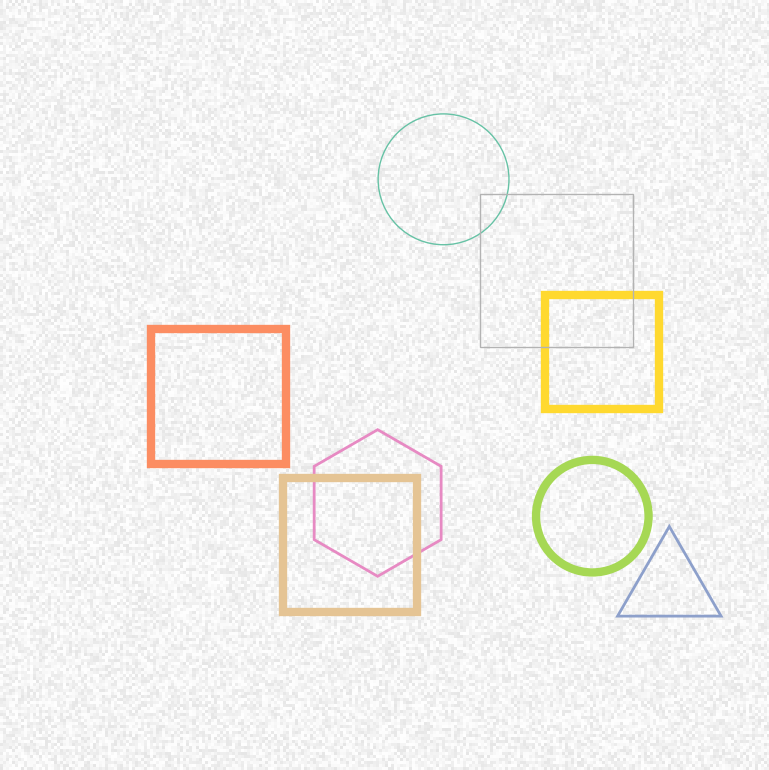[{"shape": "circle", "thickness": 0.5, "radius": 0.42, "center": [0.576, 0.767]}, {"shape": "square", "thickness": 3, "radius": 0.44, "center": [0.284, 0.485]}, {"shape": "triangle", "thickness": 1, "radius": 0.39, "center": [0.869, 0.239]}, {"shape": "hexagon", "thickness": 1, "radius": 0.48, "center": [0.49, 0.347]}, {"shape": "circle", "thickness": 3, "radius": 0.37, "center": [0.769, 0.33]}, {"shape": "square", "thickness": 3, "radius": 0.37, "center": [0.782, 0.543]}, {"shape": "square", "thickness": 3, "radius": 0.44, "center": [0.455, 0.292]}, {"shape": "square", "thickness": 0.5, "radius": 0.5, "center": [0.723, 0.649]}]